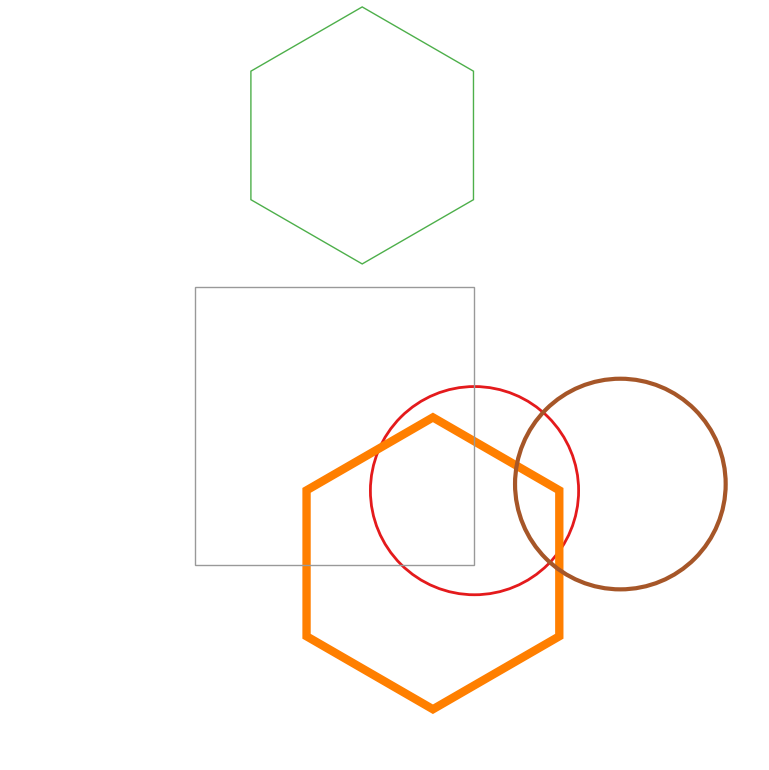[{"shape": "circle", "thickness": 1, "radius": 0.68, "center": [0.616, 0.363]}, {"shape": "hexagon", "thickness": 0.5, "radius": 0.83, "center": [0.47, 0.824]}, {"shape": "hexagon", "thickness": 3, "radius": 0.95, "center": [0.562, 0.268]}, {"shape": "circle", "thickness": 1.5, "radius": 0.68, "center": [0.806, 0.371]}, {"shape": "square", "thickness": 0.5, "radius": 0.9, "center": [0.435, 0.447]}]